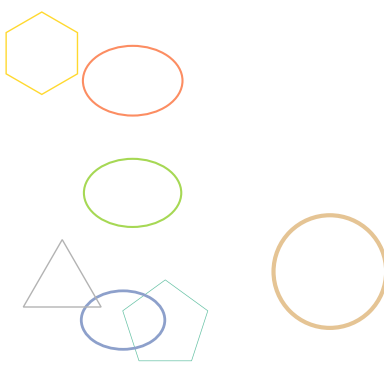[{"shape": "pentagon", "thickness": 0.5, "radius": 0.58, "center": [0.429, 0.157]}, {"shape": "oval", "thickness": 1.5, "radius": 0.65, "center": [0.345, 0.79]}, {"shape": "oval", "thickness": 2, "radius": 0.54, "center": [0.32, 0.169]}, {"shape": "oval", "thickness": 1.5, "radius": 0.63, "center": [0.344, 0.499]}, {"shape": "hexagon", "thickness": 1, "radius": 0.53, "center": [0.109, 0.862]}, {"shape": "circle", "thickness": 3, "radius": 0.73, "center": [0.857, 0.295]}, {"shape": "triangle", "thickness": 1, "radius": 0.58, "center": [0.162, 0.261]}]